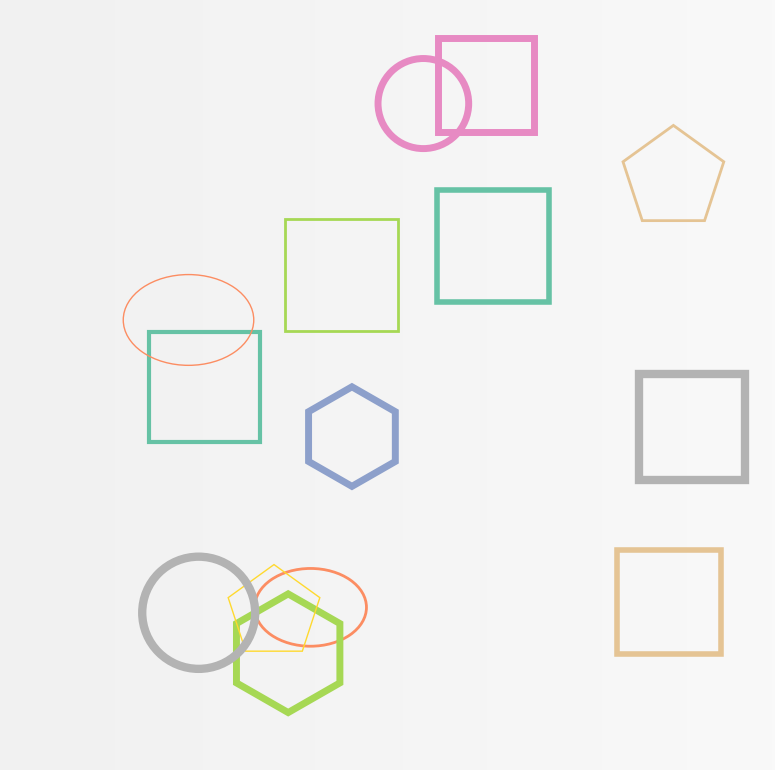[{"shape": "square", "thickness": 2, "radius": 0.36, "center": [0.636, 0.681]}, {"shape": "square", "thickness": 1.5, "radius": 0.36, "center": [0.264, 0.497]}, {"shape": "oval", "thickness": 0.5, "radius": 0.42, "center": [0.243, 0.584]}, {"shape": "oval", "thickness": 1, "radius": 0.36, "center": [0.401, 0.211]}, {"shape": "hexagon", "thickness": 2.5, "radius": 0.32, "center": [0.454, 0.433]}, {"shape": "circle", "thickness": 2.5, "radius": 0.29, "center": [0.546, 0.866]}, {"shape": "square", "thickness": 2.5, "radius": 0.31, "center": [0.627, 0.889]}, {"shape": "hexagon", "thickness": 2.5, "radius": 0.39, "center": [0.372, 0.152]}, {"shape": "square", "thickness": 1, "radius": 0.36, "center": [0.441, 0.643]}, {"shape": "pentagon", "thickness": 0.5, "radius": 0.31, "center": [0.354, 0.205]}, {"shape": "pentagon", "thickness": 1, "radius": 0.34, "center": [0.869, 0.769]}, {"shape": "square", "thickness": 2, "radius": 0.34, "center": [0.863, 0.218]}, {"shape": "circle", "thickness": 3, "radius": 0.36, "center": [0.256, 0.204]}, {"shape": "square", "thickness": 3, "radius": 0.34, "center": [0.893, 0.445]}]